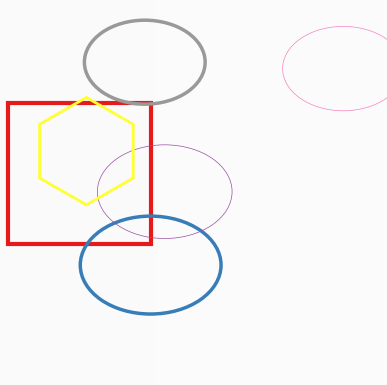[{"shape": "square", "thickness": 3, "radius": 0.92, "center": [0.205, 0.55]}, {"shape": "oval", "thickness": 2.5, "radius": 0.91, "center": [0.389, 0.311]}, {"shape": "oval", "thickness": 0.5, "radius": 0.87, "center": [0.425, 0.502]}, {"shape": "hexagon", "thickness": 2, "radius": 0.7, "center": [0.223, 0.607]}, {"shape": "oval", "thickness": 0.5, "radius": 0.78, "center": [0.886, 0.822]}, {"shape": "oval", "thickness": 2.5, "radius": 0.78, "center": [0.374, 0.838]}]